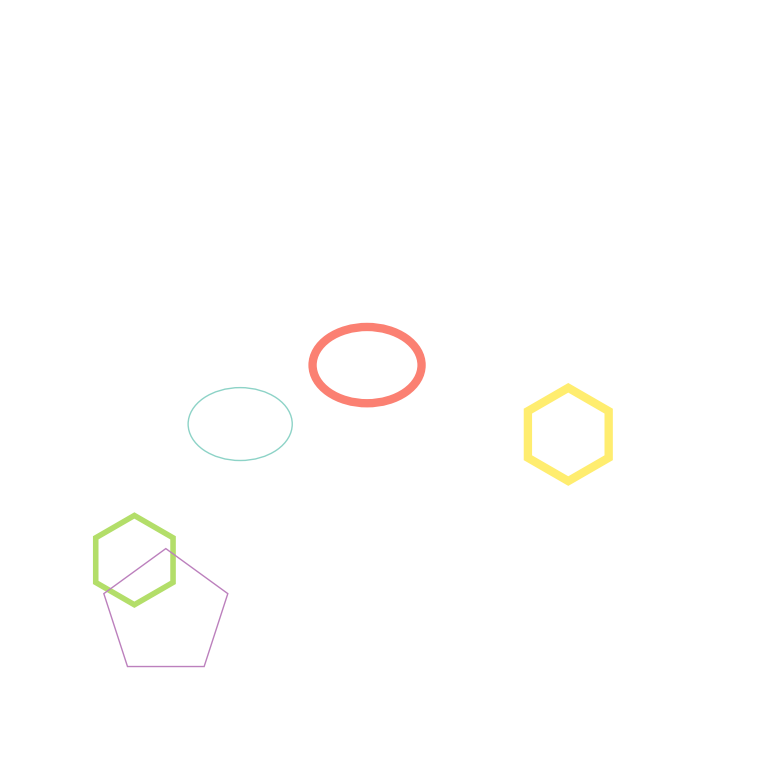[{"shape": "oval", "thickness": 0.5, "radius": 0.34, "center": [0.312, 0.449]}, {"shape": "oval", "thickness": 3, "radius": 0.35, "center": [0.477, 0.526]}, {"shape": "hexagon", "thickness": 2, "radius": 0.29, "center": [0.175, 0.273]}, {"shape": "pentagon", "thickness": 0.5, "radius": 0.42, "center": [0.215, 0.203]}, {"shape": "hexagon", "thickness": 3, "radius": 0.3, "center": [0.738, 0.436]}]